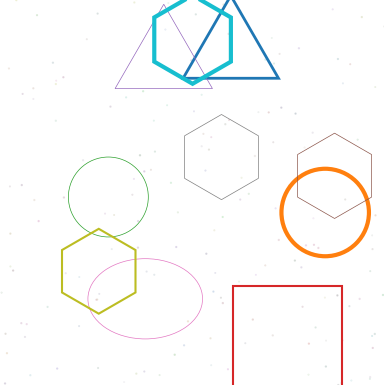[{"shape": "triangle", "thickness": 2, "radius": 0.72, "center": [0.599, 0.868]}, {"shape": "circle", "thickness": 3, "radius": 0.57, "center": [0.845, 0.448]}, {"shape": "circle", "thickness": 0.5, "radius": 0.52, "center": [0.281, 0.488]}, {"shape": "square", "thickness": 1.5, "radius": 0.71, "center": [0.746, 0.114]}, {"shape": "triangle", "thickness": 0.5, "radius": 0.73, "center": [0.425, 0.843]}, {"shape": "hexagon", "thickness": 0.5, "radius": 0.55, "center": [0.869, 0.543]}, {"shape": "oval", "thickness": 0.5, "radius": 0.74, "center": [0.377, 0.224]}, {"shape": "hexagon", "thickness": 0.5, "radius": 0.55, "center": [0.575, 0.592]}, {"shape": "hexagon", "thickness": 1.5, "radius": 0.55, "center": [0.256, 0.295]}, {"shape": "hexagon", "thickness": 3, "radius": 0.57, "center": [0.5, 0.897]}]